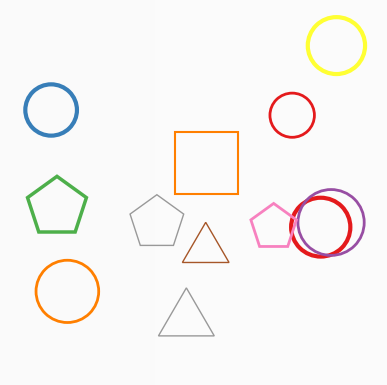[{"shape": "circle", "thickness": 3, "radius": 0.38, "center": [0.828, 0.41]}, {"shape": "circle", "thickness": 2, "radius": 0.29, "center": [0.754, 0.701]}, {"shape": "circle", "thickness": 3, "radius": 0.33, "center": [0.132, 0.714]}, {"shape": "pentagon", "thickness": 2.5, "radius": 0.4, "center": [0.147, 0.462]}, {"shape": "circle", "thickness": 2, "radius": 0.43, "center": [0.854, 0.422]}, {"shape": "square", "thickness": 1.5, "radius": 0.4, "center": [0.533, 0.577]}, {"shape": "circle", "thickness": 2, "radius": 0.4, "center": [0.174, 0.243]}, {"shape": "circle", "thickness": 3, "radius": 0.37, "center": [0.868, 0.882]}, {"shape": "triangle", "thickness": 1, "radius": 0.35, "center": [0.531, 0.353]}, {"shape": "pentagon", "thickness": 2, "radius": 0.31, "center": [0.706, 0.41]}, {"shape": "pentagon", "thickness": 1, "radius": 0.36, "center": [0.405, 0.421]}, {"shape": "triangle", "thickness": 1, "radius": 0.42, "center": [0.481, 0.169]}]